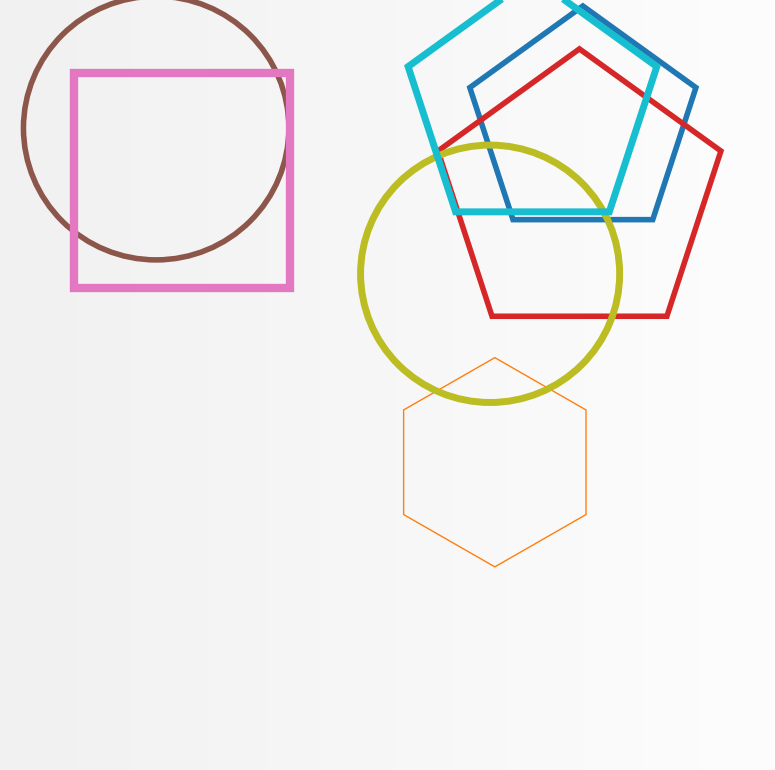[{"shape": "pentagon", "thickness": 2, "radius": 0.77, "center": [0.752, 0.839]}, {"shape": "hexagon", "thickness": 0.5, "radius": 0.68, "center": [0.638, 0.4]}, {"shape": "pentagon", "thickness": 2, "radius": 0.96, "center": [0.748, 0.745]}, {"shape": "circle", "thickness": 2, "radius": 0.86, "center": [0.202, 0.834]}, {"shape": "square", "thickness": 3, "radius": 0.7, "center": [0.235, 0.766]}, {"shape": "circle", "thickness": 2.5, "radius": 0.84, "center": [0.632, 0.644]}, {"shape": "pentagon", "thickness": 2.5, "radius": 0.84, "center": [0.687, 0.861]}]